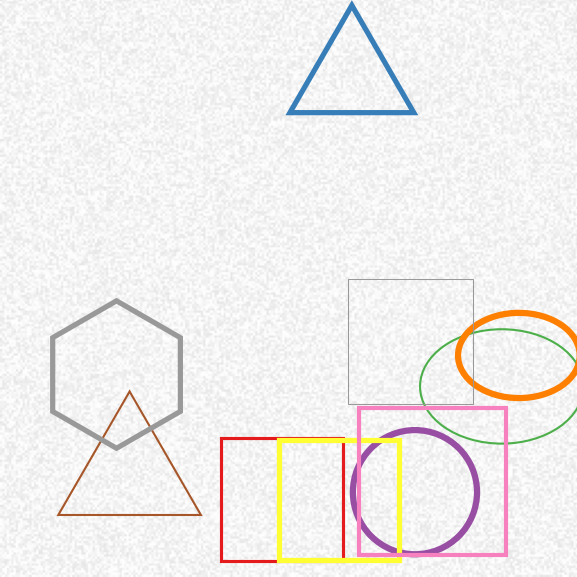[{"shape": "square", "thickness": 1.5, "radius": 0.53, "center": [0.488, 0.134]}, {"shape": "triangle", "thickness": 2.5, "radius": 0.62, "center": [0.609, 0.866]}, {"shape": "oval", "thickness": 1, "radius": 0.71, "center": [0.869, 0.33]}, {"shape": "circle", "thickness": 3, "radius": 0.54, "center": [0.719, 0.147]}, {"shape": "oval", "thickness": 3, "radius": 0.53, "center": [0.899, 0.384]}, {"shape": "square", "thickness": 2.5, "radius": 0.52, "center": [0.587, 0.134]}, {"shape": "triangle", "thickness": 1, "radius": 0.71, "center": [0.224, 0.179]}, {"shape": "square", "thickness": 2, "radius": 0.64, "center": [0.748, 0.165]}, {"shape": "hexagon", "thickness": 2.5, "radius": 0.64, "center": [0.202, 0.351]}, {"shape": "square", "thickness": 0.5, "radius": 0.54, "center": [0.71, 0.408]}]